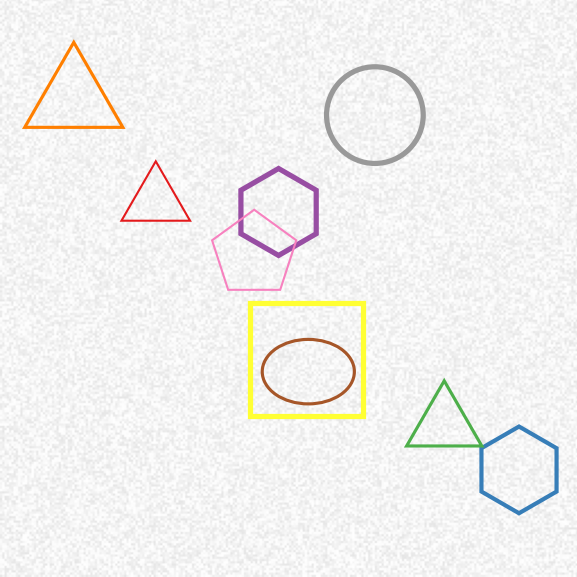[{"shape": "triangle", "thickness": 1, "radius": 0.34, "center": [0.27, 0.651]}, {"shape": "hexagon", "thickness": 2, "radius": 0.38, "center": [0.899, 0.185]}, {"shape": "triangle", "thickness": 1.5, "radius": 0.38, "center": [0.769, 0.264]}, {"shape": "hexagon", "thickness": 2.5, "radius": 0.38, "center": [0.482, 0.632]}, {"shape": "triangle", "thickness": 1.5, "radius": 0.49, "center": [0.128, 0.828]}, {"shape": "square", "thickness": 2.5, "radius": 0.49, "center": [0.532, 0.377]}, {"shape": "oval", "thickness": 1.5, "radius": 0.4, "center": [0.534, 0.356]}, {"shape": "pentagon", "thickness": 1, "radius": 0.38, "center": [0.44, 0.559]}, {"shape": "circle", "thickness": 2.5, "radius": 0.42, "center": [0.649, 0.8]}]